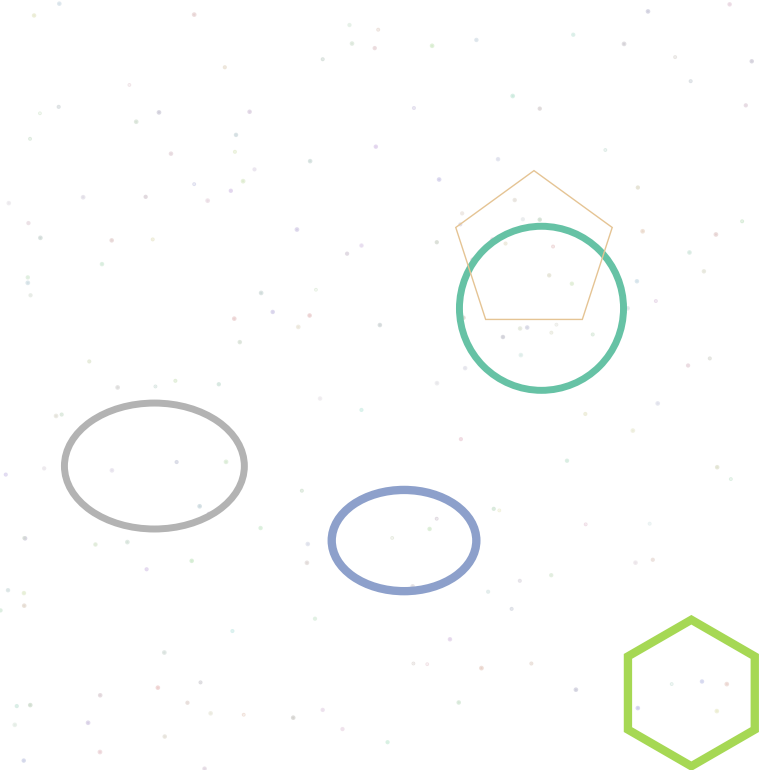[{"shape": "circle", "thickness": 2.5, "radius": 0.53, "center": [0.703, 0.6]}, {"shape": "oval", "thickness": 3, "radius": 0.47, "center": [0.525, 0.298]}, {"shape": "hexagon", "thickness": 3, "radius": 0.48, "center": [0.898, 0.1]}, {"shape": "pentagon", "thickness": 0.5, "radius": 0.53, "center": [0.693, 0.672]}, {"shape": "oval", "thickness": 2.5, "radius": 0.58, "center": [0.201, 0.395]}]